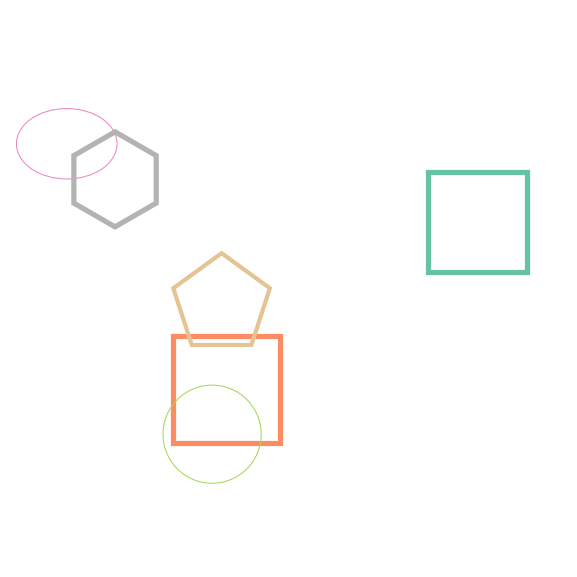[{"shape": "square", "thickness": 2.5, "radius": 0.43, "center": [0.827, 0.615]}, {"shape": "square", "thickness": 2.5, "radius": 0.46, "center": [0.392, 0.324]}, {"shape": "oval", "thickness": 0.5, "radius": 0.44, "center": [0.116, 0.75]}, {"shape": "circle", "thickness": 0.5, "radius": 0.43, "center": [0.367, 0.247]}, {"shape": "pentagon", "thickness": 2, "radius": 0.44, "center": [0.384, 0.473]}, {"shape": "hexagon", "thickness": 2.5, "radius": 0.41, "center": [0.199, 0.689]}]